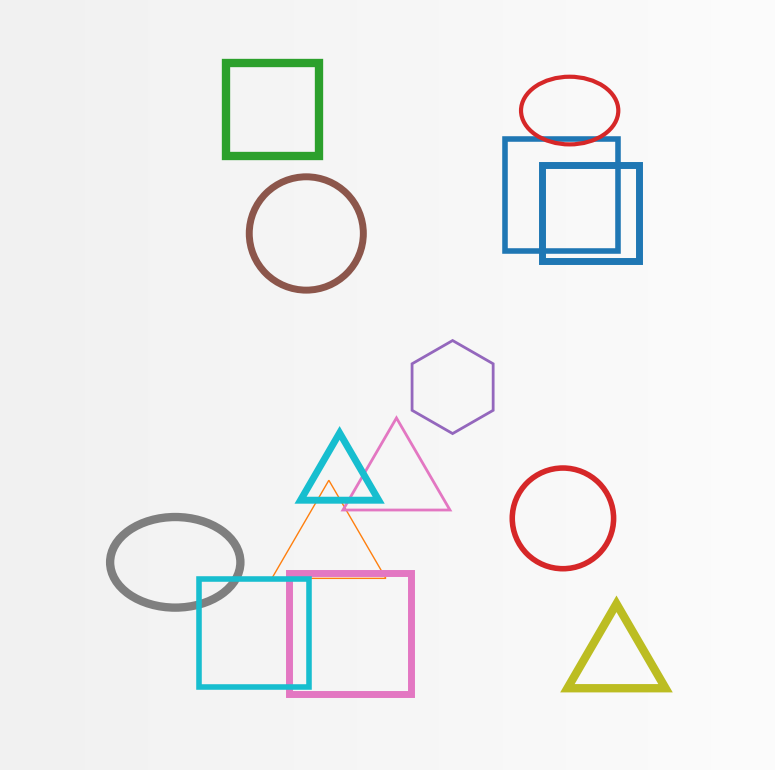[{"shape": "square", "thickness": 2.5, "radius": 0.31, "center": [0.762, 0.723]}, {"shape": "square", "thickness": 2, "radius": 0.36, "center": [0.724, 0.747]}, {"shape": "triangle", "thickness": 0.5, "radius": 0.42, "center": [0.424, 0.291]}, {"shape": "square", "thickness": 3, "radius": 0.3, "center": [0.351, 0.858]}, {"shape": "circle", "thickness": 2, "radius": 0.33, "center": [0.726, 0.327]}, {"shape": "oval", "thickness": 1.5, "radius": 0.31, "center": [0.735, 0.856]}, {"shape": "hexagon", "thickness": 1, "radius": 0.3, "center": [0.584, 0.497]}, {"shape": "circle", "thickness": 2.5, "radius": 0.37, "center": [0.395, 0.697]}, {"shape": "triangle", "thickness": 1, "radius": 0.4, "center": [0.512, 0.377]}, {"shape": "square", "thickness": 2.5, "radius": 0.39, "center": [0.452, 0.178]}, {"shape": "oval", "thickness": 3, "radius": 0.42, "center": [0.226, 0.27]}, {"shape": "triangle", "thickness": 3, "radius": 0.37, "center": [0.795, 0.143]}, {"shape": "square", "thickness": 2, "radius": 0.35, "center": [0.328, 0.178]}, {"shape": "triangle", "thickness": 2.5, "radius": 0.29, "center": [0.438, 0.379]}]